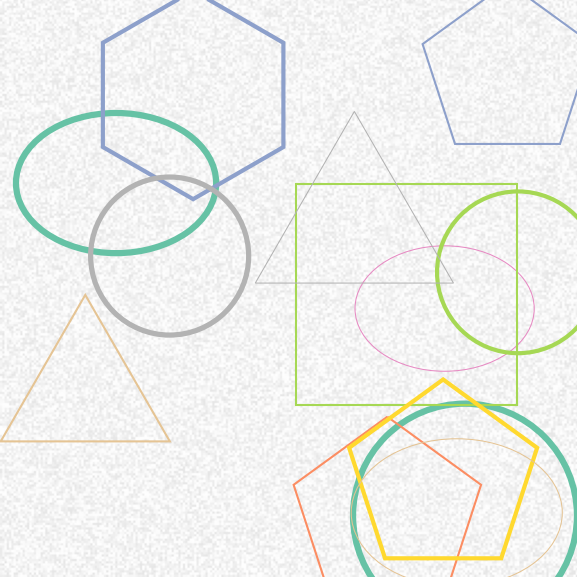[{"shape": "circle", "thickness": 3, "radius": 0.97, "center": [0.805, 0.106]}, {"shape": "oval", "thickness": 3, "radius": 0.87, "center": [0.201, 0.682]}, {"shape": "pentagon", "thickness": 1, "radius": 0.85, "center": [0.671, 0.107]}, {"shape": "hexagon", "thickness": 2, "radius": 0.9, "center": [0.334, 0.835]}, {"shape": "pentagon", "thickness": 1, "radius": 0.77, "center": [0.879, 0.875]}, {"shape": "oval", "thickness": 0.5, "radius": 0.78, "center": [0.77, 0.465]}, {"shape": "square", "thickness": 1, "radius": 0.96, "center": [0.703, 0.489]}, {"shape": "circle", "thickness": 2, "radius": 0.7, "center": [0.897, 0.528]}, {"shape": "pentagon", "thickness": 2, "radius": 0.86, "center": [0.767, 0.171]}, {"shape": "oval", "thickness": 0.5, "radius": 0.91, "center": [0.791, 0.111]}, {"shape": "triangle", "thickness": 1, "radius": 0.85, "center": [0.148, 0.319]}, {"shape": "circle", "thickness": 2.5, "radius": 0.68, "center": [0.294, 0.556]}, {"shape": "triangle", "thickness": 0.5, "radius": 0.99, "center": [0.614, 0.608]}]